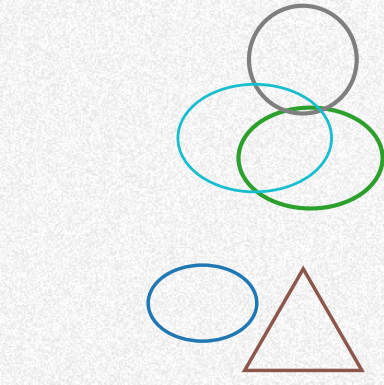[{"shape": "oval", "thickness": 2.5, "radius": 0.71, "center": [0.526, 0.213]}, {"shape": "oval", "thickness": 3, "radius": 0.94, "center": [0.807, 0.589]}, {"shape": "triangle", "thickness": 2.5, "radius": 0.88, "center": [0.788, 0.126]}, {"shape": "circle", "thickness": 3, "radius": 0.7, "center": [0.787, 0.845]}, {"shape": "oval", "thickness": 2, "radius": 1.0, "center": [0.662, 0.641]}]